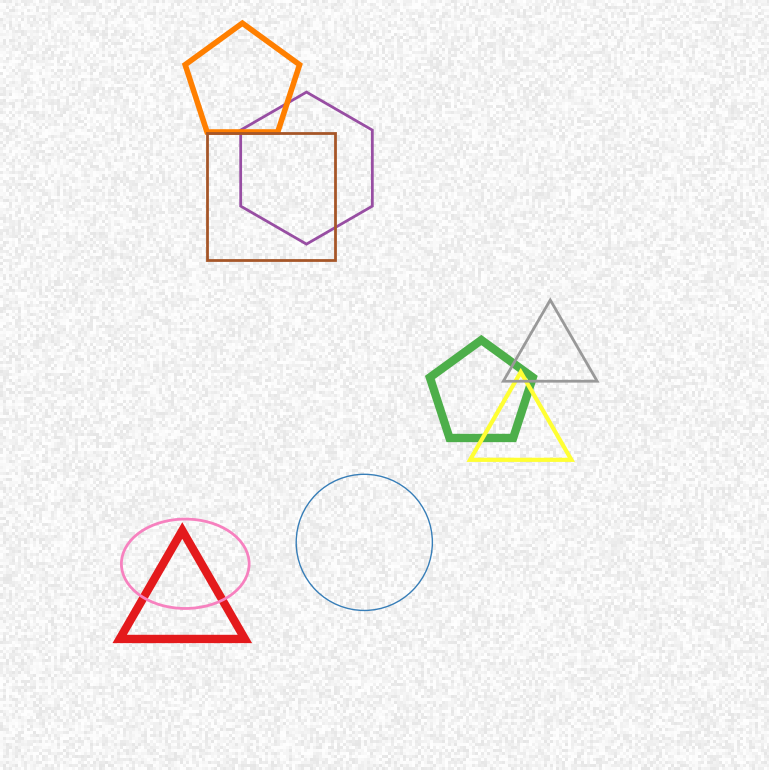[{"shape": "triangle", "thickness": 3, "radius": 0.47, "center": [0.237, 0.217]}, {"shape": "circle", "thickness": 0.5, "radius": 0.44, "center": [0.473, 0.296]}, {"shape": "pentagon", "thickness": 3, "radius": 0.35, "center": [0.625, 0.488]}, {"shape": "hexagon", "thickness": 1, "radius": 0.49, "center": [0.398, 0.782]}, {"shape": "pentagon", "thickness": 2, "radius": 0.39, "center": [0.315, 0.892]}, {"shape": "triangle", "thickness": 1.5, "radius": 0.38, "center": [0.676, 0.441]}, {"shape": "square", "thickness": 1, "radius": 0.41, "center": [0.352, 0.745]}, {"shape": "oval", "thickness": 1, "radius": 0.41, "center": [0.241, 0.268]}, {"shape": "triangle", "thickness": 1, "radius": 0.35, "center": [0.715, 0.54]}]